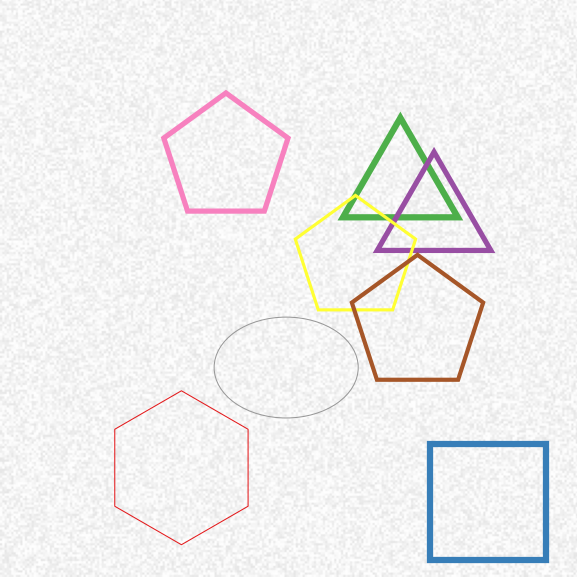[{"shape": "hexagon", "thickness": 0.5, "radius": 0.67, "center": [0.314, 0.189]}, {"shape": "square", "thickness": 3, "radius": 0.5, "center": [0.846, 0.129]}, {"shape": "triangle", "thickness": 3, "radius": 0.57, "center": [0.693, 0.68]}, {"shape": "triangle", "thickness": 2.5, "radius": 0.57, "center": [0.752, 0.622]}, {"shape": "pentagon", "thickness": 1.5, "radius": 0.55, "center": [0.616, 0.551]}, {"shape": "pentagon", "thickness": 2, "radius": 0.6, "center": [0.723, 0.438]}, {"shape": "pentagon", "thickness": 2.5, "radius": 0.57, "center": [0.391, 0.725]}, {"shape": "oval", "thickness": 0.5, "radius": 0.62, "center": [0.496, 0.363]}]